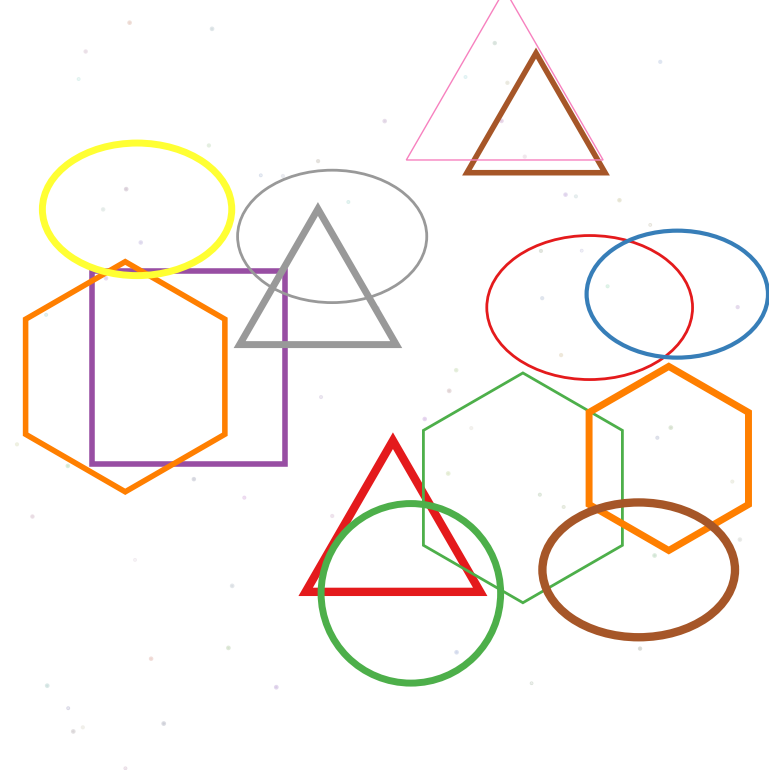[{"shape": "triangle", "thickness": 3, "radius": 0.65, "center": [0.51, 0.297]}, {"shape": "oval", "thickness": 1, "radius": 0.67, "center": [0.766, 0.601]}, {"shape": "oval", "thickness": 1.5, "radius": 0.59, "center": [0.88, 0.618]}, {"shape": "circle", "thickness": 2.5, "radius": 0.58, "center": [0.534, 0.229]}, {"shape": "hexagon", "thickness": 1, "radius": 0.75, "center": [0.679, 0.366]}, {"shape": "square", "thickness": 2, "radius": 0.63, "center": [0.245, 0.522]}, {"shape": "hexagon", "thickness": 2.5, "radius": 0.6, "center": [0.869, 0.405]}, {"shape": "hexagon", "thickness": 2, "radius": 0.75, "center": [0.163, 0.511]}, {"shape": "oval", "thickness": 2.5, "radius": 0.61, "center": [0.178, 0.728]}, {"shape": "triangle", "thickness": 2, "radius": 0.52, "center": [0.696, 0.827]}, {"shape": "oval", "thickness": 3, "radius": 0.63, "center": [0.829, 0.26]}, {"shape": "triangle", "thickness": 0.5, "radius": 0.74, "center": [0.655, 0.866]}, {"shape": "triangle", "thickness": 2.5, "radius": 0.59, "center": [0.413, 0.611]}, {"shape": "oval", "thickness": 1, "radius": 0.61, "center": [0.431, 0.693]}]